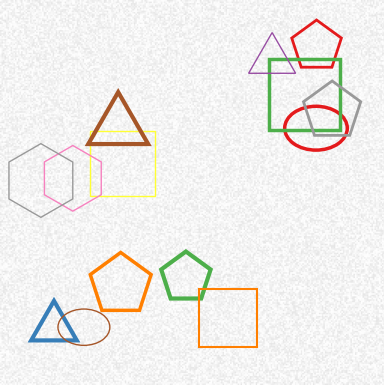[{"shape": "pentagon", "thickness": 2, "radius": 0.34, "center": [0.822, 0.88]}, {"shape": "oval", "thickness": 2.5, "radius": 0.41, "center": [0.821, 0.667]}, {"shape": "triangle", "thickness": 3, "radius": 0.34, "center": [0.14, 0.15]}, {"shape": "square", "thickness": 2.5, "radius": 0.47, "center": [0.791, 0.754]}, {"shape": "pentagon", "thickness": 3, "radius": 0.34, "center": [0.483, 0.279]}, {"shape": "triangle", "thickness": 1, "radius": 0.35, "center": [0.707, 0.845]}, {"shape": "pentagon", "thickness": 2.5, "radius": 0.42, "center": [0.314, 0.261]}, {"shape": "square", "thickness": 1.5, "radius": 0.38, "center": [0.593, 0.174]}, {"shape": "square", "thickness": 1, "radius": 0.43, "center": [0.318, 0.575]}, {"shape": "oval", "thickness": 1, "radius": 0.34, "center": [0.218, 0.15]}, {"shape": "triangle", "thickness": 3, "radius": 0.45, "center": [0.307, 0.671]}, {"shape": "hexagon", "thickness": 1, "radius": 0.43, "center": [0.189, 0.537]}, {"shape": "pentagon", "thickness": 2, "radius": 0.39, "center": [0.863, 0.712]}, {"shape": "hexagon", "thickness": 1, "radius": 0.48, "center": [0.106, 0.531]}]